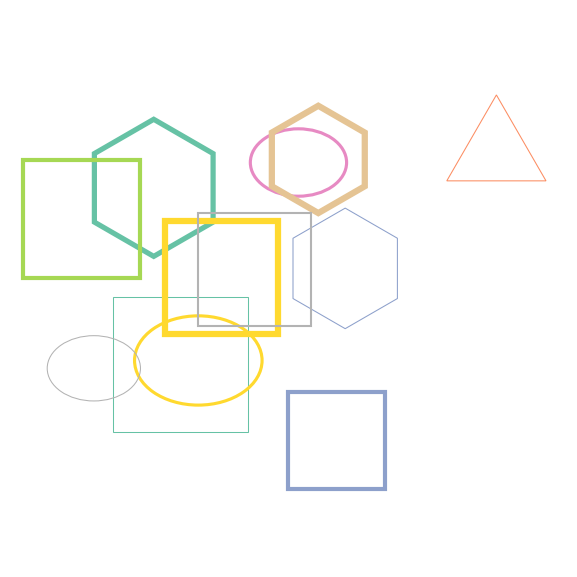[{"shape": "square", "thickness": 0.5, "radius": 0.58, "center": [0.313, 0.368]}, {"shape": "hexagon", "thickness": 2.5, "radius": 0.59, "center": [0.266, 0.674]}, {"shape": "triangle", "thickness": 0.5, "radius": 0.5, "center": [0.86, 0.736]}, {"shape": "hexagon", "thickness": 0.5, "radius": 0.52, "center": [0.598, 0.534]}, {"shape": "square", "thickness": 2, "radius": 0.42, "center": [0.583, 0.237]}, {"shape": "oval", "thickness": 1.5, "radius": 0.42, "center": [0.517, 0.718]}, {"shape": "square", "thickness": 2, "radius": 0.51, "center": [0.141, 0.62]}, {"shape": "oval", "thickness": 1.5, "radius": 0.55, "center": [0.343, 0.375]}, {"shape": "square", "thickness": 3, "radius": 0.49, "center": [0.384, 0.519]}, {"shape": "hexagon", "thickness": 3, "radius": 0.46, "center": [0.551, 0.723]}, {"shape": "oval", "thickness": 0.5, "radius": 0.4, "center": [0.162, 0.361]}, {"shape": "square", "thickness": 1, "radius": 0.49, "center": [0.441, 0.533]}]